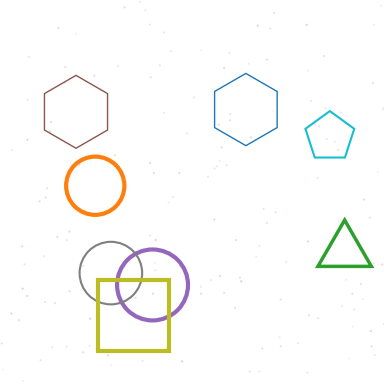[{"shape": "hexagon", "thickness": 1, "radius": 0.47, "center": [0.639, 0.715]}, {"shape": "circle", "thickness": 3, "radius": 0.38, "center": [0.247, 0.518]}, {"shape": "triangle", "thickness": 2.5, "radius": 0.4, "center": [0.895, 0.348]}, {"shape": "circle", "thickness": 3, "radius": 0.46, "center": [0.396, 0.26]}, {"shape": "hexagon", "thickness": 1, "radius": 0.47, "center": [0.197, 0.71]}, {"shape": "circle", "thickness": 1.5, "radius": 0.41, "center": [0.288, 0.291]}, {"shape": "square", "thickness": 3, "radius": 0.46, "center": [0.347, 0.18]}, {"shape": "pentagon", "thickness": 1.5, "radius": 0.33, "center": [0.857, 0.645]}]